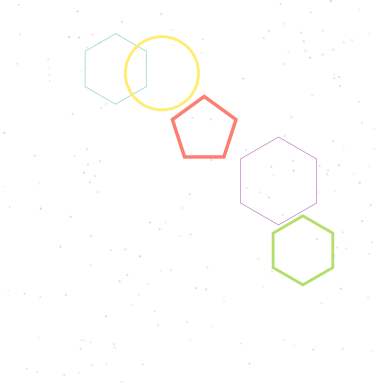[{"shape": "hexagon", "thickness": 0.5, "radius": 0.46, "center": [0.3, 0.821]}, {"shape": "pentagon", "thickness": 2.5, "radius": 0.43, "center": [0.53, 0.663]}, {"shape": "hexagon", "thickness": 2, "radius": 0.45, "center": [0.787, 0.35]}, {"shape": "hexagon", "thickness": 0.5, "radius": 0.57, "center": [0.723, 0.53]}, {"shape": "circle", "thickness": 2, "radius": 0.48, "center": [0.421, 0.81]}]